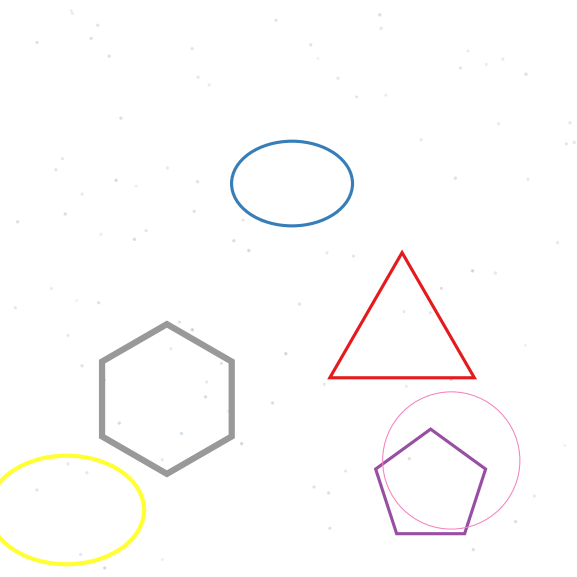[{"shape": "triangle", "thickness": 1.5, "radius": 0.72, "center": [0.696, 0.417]}, {"shape": "oval", "thickness": 1.5, "radius": 0.52, "center": [0.506, 0.681]}, {"shape": "pentagon", "thickness": 1.5, "radius": 0.5, "center": [0.746, 0.156]}, {"shape": "oval", "thickness": 2, "radius": 0.67, "center": [0.115, 0.116]}, {"shape": "circle", "thickness": 0.5, "radius": 0.59, "center": [0.781, 0.202]}, {"shape": "hexagon", "thickness": 3, "radius": 0.65, "center": [0.289, 0.308]}]